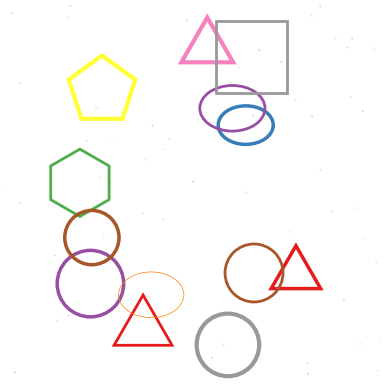[{"shape": "triangle", "thickness": 2.5, "radius": 0.37, "center": [0.769, 0.288]}, {"shape": "triangle", "thickness": 2, "radius": 0.43, "center": [0.372, 0.147]}, {"shape": "oval", "thickness": 2.5, "radius": 0.36, "center": [0.638, 0.675]}, {"shape": "hexagon", "thickness": 2, "radius": 0.44, "center": [0.208, 0.525]}, {"shape": "oval", "thickness": 2, "radius": 0.42, "center": [0.604, 0.719]}, {"shape": "circle", "thickness": 2.5, "radius": 0.43, "center": [0.235, 0.263]}, {"shape": "oval", "thickness": 0.5, "radius": 0.42, "center": [0.393, 0.234]}, {"shape": "pentagon", "thickness": 3, "radius": 0.45, "center": [0.265, 0.765]}, {"shape": "circle", "thickness": 2.5, "radius": 0.35, "center": [0.239, 0.383]}, {"shape": "circle", "thickness": 2, "radius": 0.38, "center": [0.66, 0.291]}, {"shape": "triangle", "thickness": 3, "radius": 0.39, "center": [0.538, 0.877]}, {"shape": "square", "thickness": 2, "radius": 0.47, "center": [0.653, 0.853]}, {"shape": "circle", "thickness": 3, "radius": 0.41, "center": [0.592, 0.104]}]